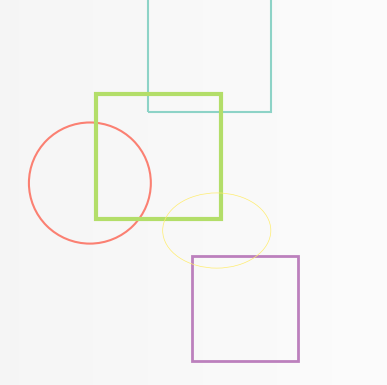[{"shape": "square", "thickness": 1.5, "radius": 0.79, "center": [0.54, 0.866]}, {"shape": "circle", "thickness": 1.5, "radius": 0.79, "center": [0.232, 0.525]}, {"shape": "square", "thickness": 3, "radius": 0.81, "center": [0.409, 0.592]}, {"shape": "square", "thickness": 2, "radius": 0.69, "center": [0.632, 0.199]}, {"shape": "oval", "thickness": 0.5, "radius": 0.7, "center": [0.559, 0.401]}]